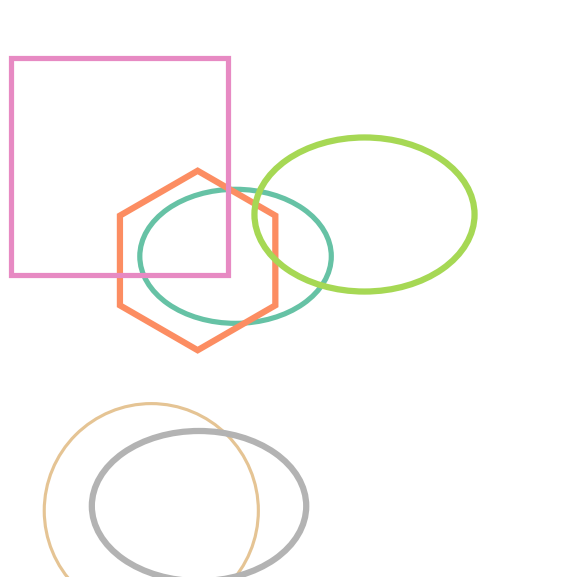[{"shape": "oval", "thickness": 2.5, "radius": 0.83, "center": [0.408, 0.555]}, {"shape": "hexagon", "thickness": 3, "radius": 0.78, "center": [0.342, 0.548]}, {"shape": "square", "thickness": 2.5, "radius": 0.94, "center": [0.207, 0.71]}, {"shape": "oval", "thickness": 3, "radius": 0.95, "center": [0.631, 0.628]}, {"shape": "circle", "thickness": 1.5, "radius": 0.93, "center": [0.262, 0.115]}, {"shape": "oval", "thickness": 3, "radius": 0.93, "center": [0.345, 0.123]}]